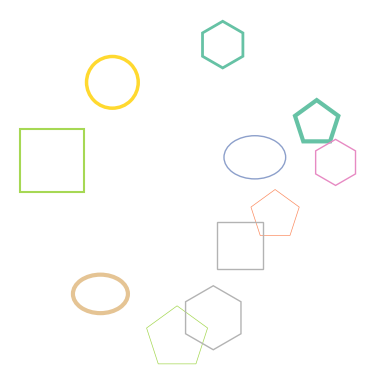[{"shape": "hexagon", "thickness": 2, "radius": 0.3, "center": [0.578, 0.884]}, {"shape": "pentagon", "thickness": 3, "radius": 0.3, "center": [0.823, 0.681]}, {"shape": "pentagon", "thickness": 0.5, "radius": 0.33, "center": [0.715, 0.442]}, {"shape": "oval", "thickness": 1, "radius": 0.4, "center": [0.662, 0.591]}, {"shape": "hexagon", "thickness": 1, "radius": 0.3, "center": [0.872, 0.578]}, {"shape": "square", "thickness": 1.5, "radius": 0.41, "center": [0.135, 0.583]}, {"shape": "pentagon", "thickness": 0.5, "radius": 0.42, "center": [0.46, 0.122]}, {"shape": "circle", "thickness": 2.5, "radius": 0.34, "center": [0.292, 0.786]}, {"shape": "oval", "thickness": 3, "radius": 0.36, "center": [0.261, 0.237]}, {"shape": "square", "thickness": 1, "radius": 0.3, "center": [0.623, 0.363]}, {"shape": "hexagon", "thickness": 1, "radius": 0.42, "center": [0.554, 0.175]}]